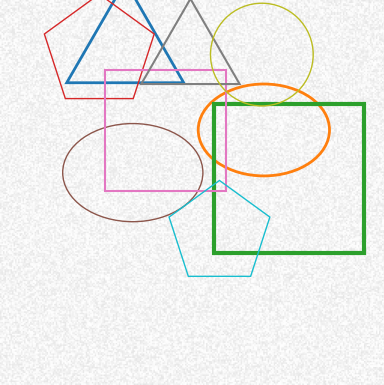[{"shape": "triangle", "thickness": 2, "radius": 0.88, "center": [0.325, 0.873]}, {"shape": "oval", "thickness": 2, "radius": 0.85, "center": [0.685, 0.662]}, {"shape": "square", "thickness": 3, "radius": 0.97, "center": [0.751, 0.536]}, {"shape": "pentagon", "thickness": 1, "radius": 0.75, "center": [0.258, 0.865]}, {"shape": "oval", "thickness": 1, "radius": 0.91, "center": [0.345, 0.552]}, {"shape": "square", "thickness": 1.5, "radius": 0.79, "center": [0.429, 0.661]}, {"shape": "triangle", "thickness": 1.5, "radius": 0.74, "center": [0.495, 0.855]}, {"shape": "circle", "thickness": 1, "radius": 0.67, "center": [0.68, 0.858]}, {"shape": "pentagon", "thickness": 1, "radius": 0.69, "center": [0.57, 0.394]}]